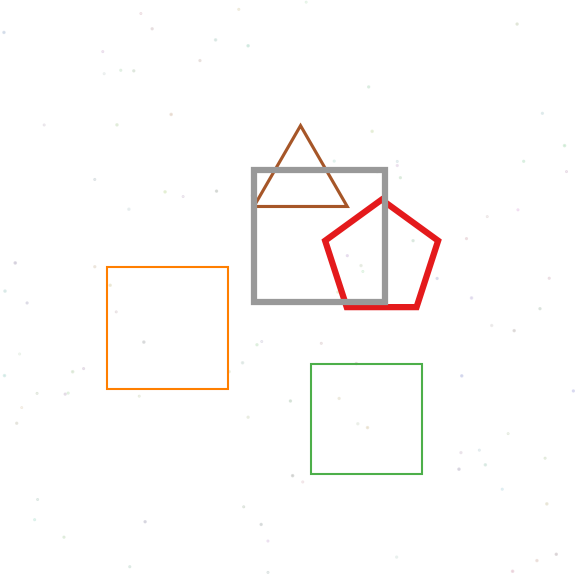[{"shape": "pentagon", "thickness": 3, "radius": 0.51, "center": [0.661, 0.551]}, {"shape": "square", "thickness": 1, "radius": 0.48, "center": [0.635, 0.274]}, {"shape": "square", "thickness": 1, "radius": 0.52, "center": [0.29, 0.431]}, {"shape": "triangle", "thickness": 1.5, "radius": 0.47, "center": [0.52, 0.688]}, {"shape": "square", "thickness": 3, "radius": 0.57, "center": [0.553, 0.59]}]